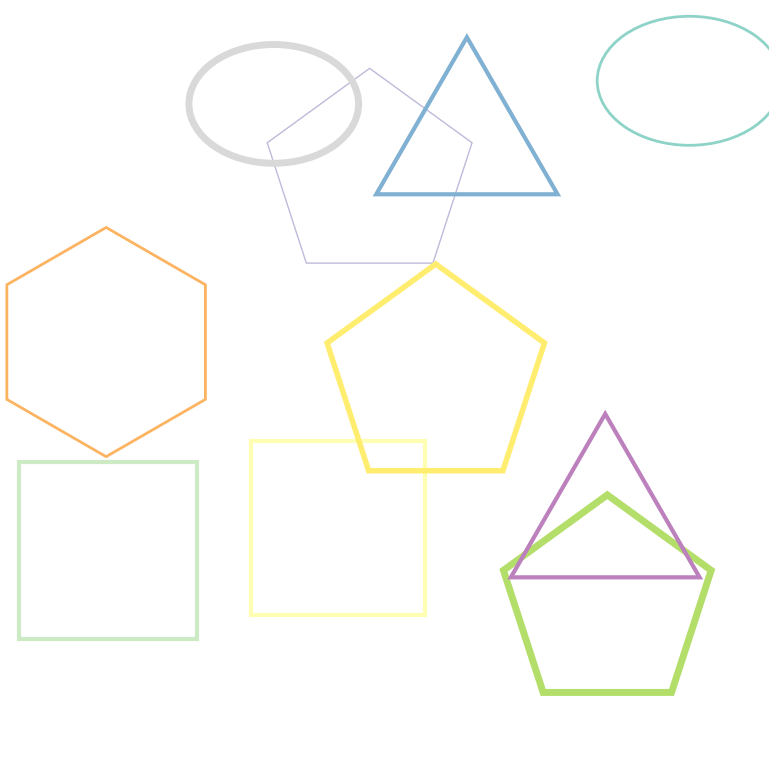[{"shape": "oval", "thickness": 1, "radius": 0.6, "center": [0.895, 0.895]}, {"shape": "square", "thickness": 1.5, "radius": 0.56, "center": [0.439, 0.314]}, {"shape": "pentagon", "thickness": 0.5, "radius": 0.7, "center": [0.48, 0.771]}, {"shape": "triangle", "thickness": 1.5, "radius": 0.68, "center": [0.606, 0.816]}, {"shape": "hexagon", "thickness": 1, "radius": 0.74, "center": [0.138, 0.556]}, {"shape": "pentagon", "thickness": 2.5, "radius": 0.71, "center": [0.789, 0.215]}, {"shape": "oval", "thickness": 2.5, "radius": 0.55, "center": [0.356, 0.865]}, {"shape": "triangle", "thickness": 1.5, "radius": 0.71, "center": [0.786, 0.321]}, {"shape": "square", "thickness": 1.5, "radius": 0.58, "center": [0.14, 0.285]}, {"shape": "pentagon", "thickness": 2, "radius": 0.74, "center": [0.566, 0.509]}]